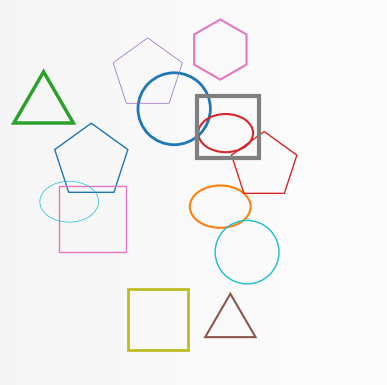[{"shape": "circle", "thickness": 2, "radius": 0.47, "center": [0.45, 0.718]}, {"shape": "pentagon", "thickness": 1, "radius": 0.5, "center": [0.236, 0.581]}, {"shape": "oval", "thickness": 1.5, "radius": 0.39, "center": [0.568, 0.463]}, {"shape": "triangle", "thickness": 2.5, "radius": 0.44, "center": [0.113, 0.725]}, {"shape": "pentagon", "thickness": 1, "radius": 0.44, "center": [0.682, 0.57]}, {"shape": "oval", "thickness": 1.5, "radius": 0.35, "center": [0.582, 0.654]}, {"shape": "pentagon", "thickness": 0.5, "radius": 0.47, "center": [0.381, 0.808]}, {"shape": "triangle", "thickness": 1.5, "radius": 0.38, "center": [0.595, 0.162]}, {"shape": "hexagon", "thickness": 1.5, "radius": 0.39, "center": [0.569, 0.871]}, {"shape": "square", "thickness": 1, "radius": 0.43, "center": [0.239, 0.431]}, {"shape": "square", "thickness": 3, "radius": 0.4, "center": [0.589, 0.67]}, {"shape": "square", "thickness": 2, "radius": 0.39, "center": [0.408, 0.17]}, {"shape": "circle", "thickness": 1, "radius": 0.41, "center": [0.638, 0.345]}, {"shape": "oval", "thickness": 0.5, "radius": 0.38, "center": [0.179, 0.476]}]